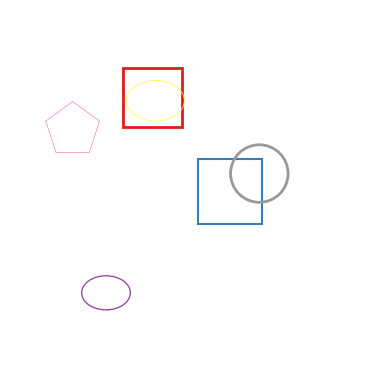[{"shape": "square", "thickness": 2, "radius": 0.39, "center": [0.396, 0.747]}, {"shape": "square", "thickness": 1.5, "radius": 0.42, "center": [0.598, 0.503]}, {"shape": "oval", "thickness": 1, "radius": 0.32, "center": [0.275, 0.239]}, {"shape": "oval", "thickness": 0.5, "radius": 0.38, "center": [0.404, 0.738]}, {"shape": "pentagon", "thickness": 0.5, "radius": 0.37, "center": [0.189, 0.663]}, {"shape": "circle", "thickness": 2, "radius": 0.37, "center": [0.674, 0.549]}]